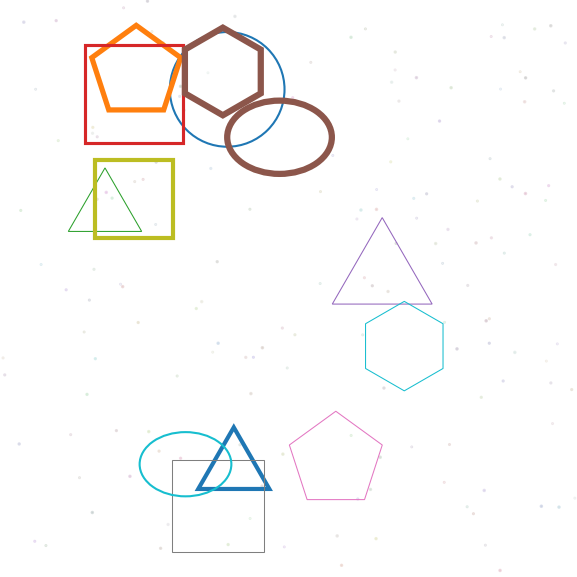[{"shape": "circle", "thickness": 1, "radius": 0.5, "center": [0.393, 0.844]}, {"shape": "triangle", "thickness": 2, "radius": 0.36, "center": [0.405, 0.188]}, {"shape": "pentagon", "thickness": 2.5, "radius": 0.4, "center": [0.236, 0.874]}, {"shape": "triangle", "thickness": 0.5, "radius": 0.37, "center": [0.182, 0.635]}, {"shape": "square", "thickness": 1.5, "radius": 0.42, "center": [0.231, 0.836]}, {"shape": "triangle", "thickness": 0.5, "radius": 0.5, "center": [0.662, 0.523]}, {"shape": "hexagon", "thickness": 3, "radius": 0.38, "center": [0.386, 0.875]}, {"shape": "oval", "thickness": 3, "radius": 0.45, "center": [0.484, 0.761]}, {"shape": "pentagon", "thickness": 0.5, "radius": 0.42, "center": [0.581, 0.202]}, {"shape": "square", "thickness": 0.5, "radius": 0.4, "center": [0.378, 0.122]}, {"shape": "square", "thickness": 2, "radius": 0.34, "center": [0.232, 0.655]}, {"shape": "hexagon", "thickness": 0.5, "radius": 0.39, "center": [0.7, 0.4]}, {"shape": "oval", "thickness": 1, "radius": 0.4, "center": [0.321, 0.195]}]